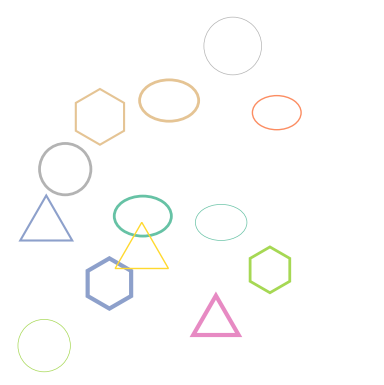[{"shape": "oval", "thickness": 0.5, "radius": 0.33, "center": [0.574, 0.422]}, {"shape": "oval", "thickness": 2, "radius": 0.37, "center": [0.371, 0.439]}, {"shape": "oval", "thickness": 1, "radius": 0.32, "center": [0.719, 0.707]}, {"shape": "triangle", "thickness": 1.5, "radius": 0.39, "center": [0.12, 0.414]}, {"shape": "hexagon", "thickness": 3, "radius": 0.33, "center": [0.284, 0.264]}, {"shape": "triangle", "thickness": 3, "radius": 0.34, "center": [0.561, 0.164]}, {"shape": "hexagon", "thickness": 2, "radius": 0.3, "center": [0.701, 0.299]}, {"shape": "circle", "thickness": 0.5, "radius": 0.34, "center": [0.115, 0.102]}, {"shape": "triangle", "thickness": 1, "radius": 0.4, "center": [0.368, 0.343]}, {"shape": "oval", "thickness": 2, "radius": 0.38, "center": [0.439, 0.739]}, {"shape": "hexagon", "thickness": 1.5, "radius": 0.36, "center": [0.26, 0.696]}, {"shape": "circle", "thickness": 2, "radius": 0.33, "center": [0.169, 0.561]}, {"shape": "circle", "thickness": 0.5, "radius": 0.37, "center": [0.605, 0.881]}]